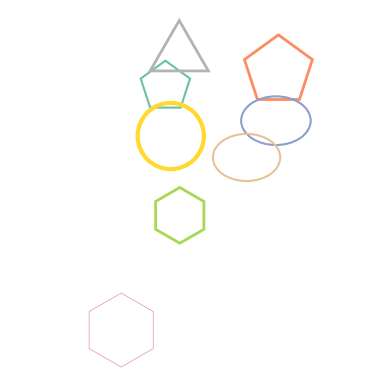[{"shape": "pentagon", "thickness": 1.5, "radius": 0.34, "center": [0.43, 0.775]}, {"shape": "pentagon", "thickness": 2, "radius": 0.46, "center": [0.723, 0.817]}, {"shape": "oval", "thickness": 1.5, "radius": 0.45, "center": [0.717, 0.687]}, {"shape": "hexagon", "thickness": 0.5, "radius": 0.48, "center": [0.315, 0.143]}, {"shape": "hexagon", "thickness": 2, "radius": 0.36, "center": [0.467, 0.441]}, {"shape": "circle", "thickness": 3, "radius": 0.43, "center": [0.444, 0.647]}, {"shape": "oval", "thickness": 1.5, "radius": 0.44, "center": [0.64, 0.591]}, {"shape": "triangle", "thickness": 2, "radius": 0.44, "center": [0.466, 0.859]}]